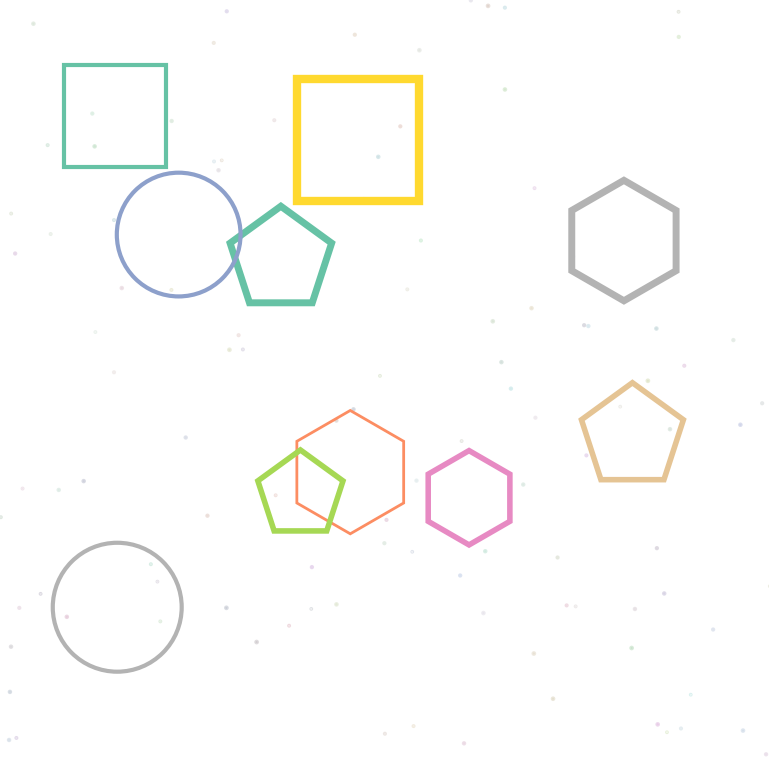[{"shape": "square", "thickness": 1.5, "radius": 0.33, "center": [0.149, 0.849]}, {"shape": "pentagon", "thickness": 2.5, "radius": 0.35, "center": [0.365, 0.663]}, {"shape": "hexagon", "thickness": 1, "radius": 0.4, "center": [0.455, 0.387]}, {"shape": "circle", "thickness": 1.5, "radius": 0.4, "center": [0.232, 0.695]}, {"shape": "hexagon", "thickness": 2, "radius": 0.31, "center": [0.609, 0.354]}, {"shape": "pentagon", "thickness": 2, "radius": 0.29, "center": [0.39, 0.358]}, {"shape": "square", "thickness": 3, "radius": 0.4, "center": [0.465, 0.818]}, {"shape": "pentagon", "thickness": 2, "radius": 0.35, "center": [0.821, 0.433]}, {"shape": "circle", "thickness": 1.5, "radius": 0.42, "center": [0.152, 0.211]}, {"shape": "hexagon", "thickness": 2.5, "radius": 0.39, "center": [0.81, 0.688]}]